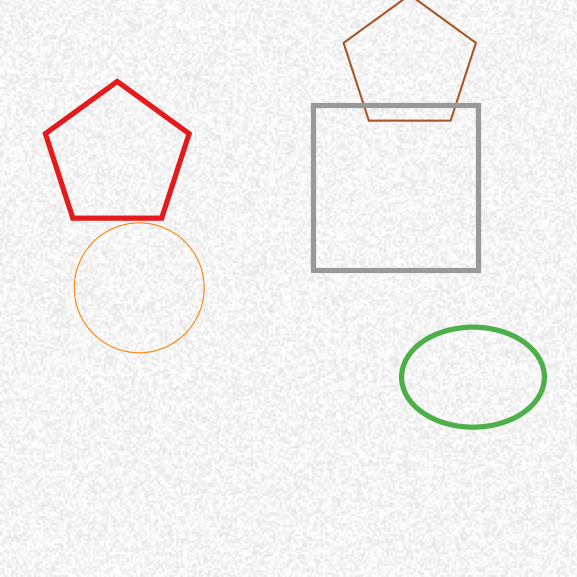[{"shape": "pentagon", "thickness": 2.5, "radius": 0.65, "center": [0.203, 0.727]}, {"shape": "oval", "thickness": 2.5, "radius": 0.62, "center": [0.819, 0.346]}, {"shape": "circle", "thickness": 0.5, "radius": 0.56, "center": [0.241, 0.501]}, {"shape": "pentagon", "thickness": 1, "radius": 0.6, "center": [0.71, 0.888]}, {"shape": "square", "thickness": 2.5, "radius": 0.71, "center": [0.684, 0.675]}]